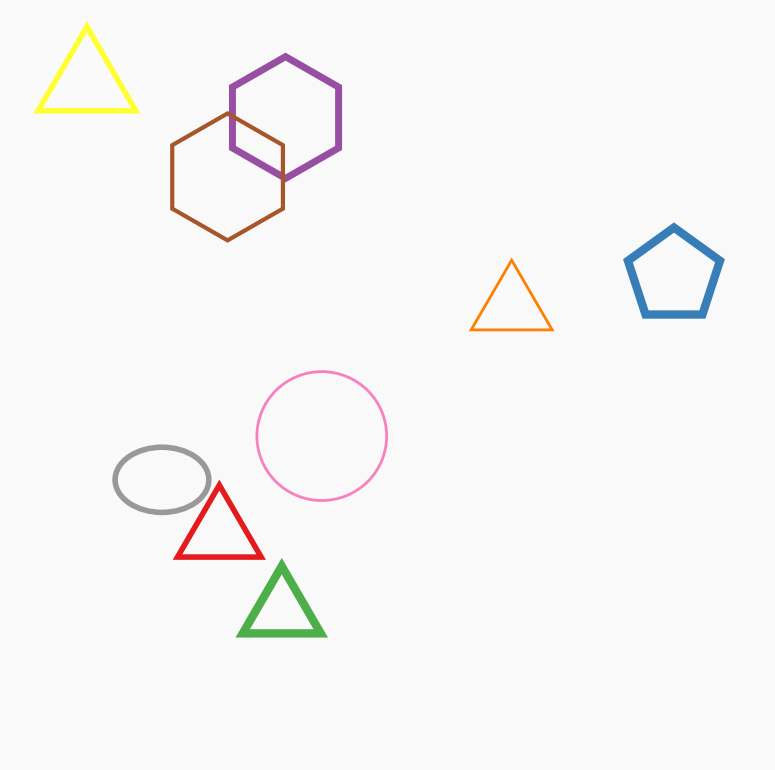[{"shape": "triangle", "thickness": 2, "radius": 0.31, "center": [0.283, 0.308]}, {"shape": "pentagon", "thickness": 3, "radius": 0.31, "center": [0.87, 0.642]}, {"shape": "triangle", "thickness": 3, "radius": 0.29, "center": [0.364, 0.207]}, {"shape": "hexagon", "thickness": 2.5, "radius": 0.4, "center": [0.368, 0.847]}, {"shape": "triangle", "thickness": 1, "radius": 0.3, "center": [0.66, 0.602]}, {"shape": "triangle", "thickness": 2, "radius": 0.36, "center": [0.112, 0.893]}, {"shape": "hexagon", "thickness": 1.5, "radius": 0.41, "center": [0.294, 0.77]}, {"shape": "circle", "thickness": 1, "radius": 0.42, "center": [0.415, 0.434]}, {"shape": "oval", "thickness": 2, "radius": 0.3, "center": [0.209, 0.377]}]